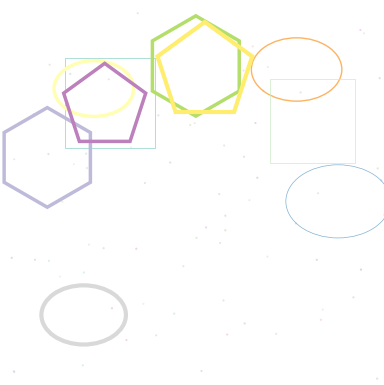[{"shape": "square", "thickness": 0.5, "radius": 0.58, "center": [0.285, 0.732]}, {"shape": "oval", "thickness": 2.5, "radius": 0.52, "center": [0.244, 0.77]}, {"shape": "hexagon", "thickness": 2.5, "radius": 0.65, "center": [0.123, 0.591]}, {"shape": "oval", "thickness": 0.5, "radius": 0.68, "center": [0.878, 0.477]}, {"shape": "oval", "thickness": 1, "radius": 0.59, "center": [0.77, 0.82]}, {"shape": "hexagon", "thickness": 2.5, "radius": 0.65, "center": [0.509, 0.829]}, {"shape": "oval", "thickness": 3, "radius": 0.55, "center": [0.217, 0.182]}, {"shape": "pentagon", "thickness": 2.5, "radius": 0.56, "center": [0.272, 0.723]}, {"shape": "square", "thickness": 0.5, "radius": 0.55, "center": [0.811, 0.685]}, {"shape": "pentagon", "thickness": 3, "radius": 0.65, "center": [0.532, 0.814]}]